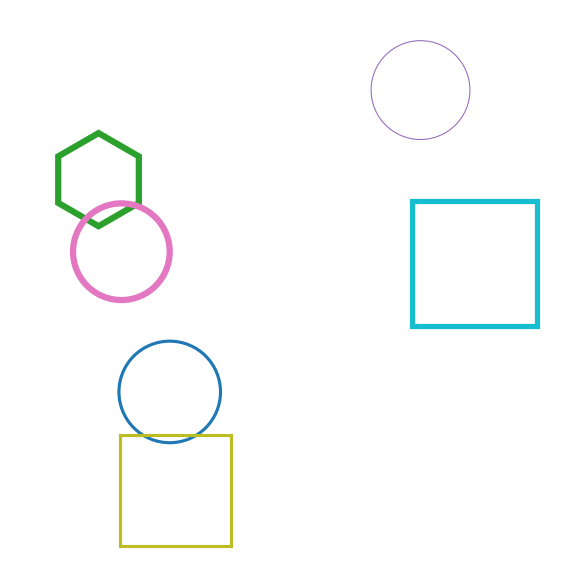[{"shape": "circle", "thickness": 1.5, "radius": 0.44, "center": [0.294, 0.32]}, {"shape": "hexagon", "thickness": 3, "radius": 0.4, "center": [0.171, 0.688]}, {"shape": "circle", "thickness": 0.5, "radius": 0.43, "center": [0.728, 0.843]}, {"shape": "circle", "thickness": 3, "radius": 0.42, "center": [0.21, 0.563]}, {"shape": "square", "thickness": 1.5, "radius": 0.48, "center": [0.304, 0.15]}, {"shape": "square", "thickness": 2.5, "radius": 0.54, "center": [0.822, 0.543]}]